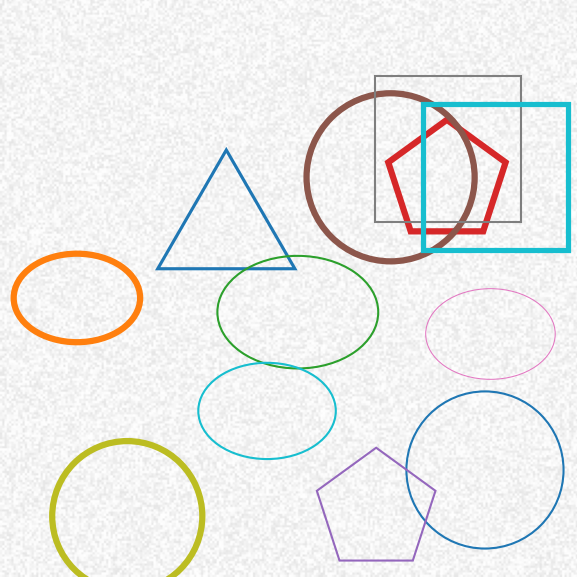[{"shape": "triangle", "thickness": 1.5, "radius": 0.69, "center": [0.392, 0.602]}, {"shape": "circle", "thickness": 1, "radius": 0.68, "center": [0.84, 0.185]}, {"shape": "oval", "thickness": 3, "radius": 0.55, "center": [0.133, 0.483]}, {"shape": "oval", "thickness": 1, "radius": 0.7, "center": [0.516, 0.459]}, {"shape": "pentagon", "thickness": 3, "radius": 0.53, "center": [0.774, 0.685]}, {"shape": "pentagon", "thickness": 1, "radius": 0.54, "center": [0.651, 0.116]}, {"shape": "circle", "thickness": 3, "radius": 0.73, "center": [0.676, 0.692]}, {"shape": "oval", "thickness": 0.5, "radius": 0.56, "center": [0.849, 0.421]}, {"shape": "square", "thickness": 1, "radius": 0.63, "center": [0.775, 0.741]}, {"shape": "circle", "thickness": 3, "radius": 0.65, "center": [0.22, 0.105]}, {"shape": "oval", "thickness": 1, "radius": 0.6, "center": [0.462, 0.288]}, {"shape": "square", "thickness": 2.5, "radius": 0.63, "center": [0.858, 0.693]}]